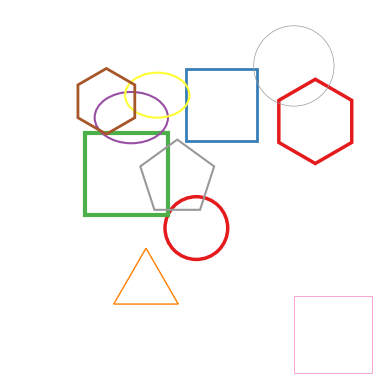[{"shape": "hexagon", "thickness": 2.5, "radius": 0.55, "center": [0.819, 0.685]}, {"shape": "circle", "thickness": 2.5, "radius": 0.41, "center": [0.51, 0.408]}, {"shape": "square", "thickness": 2, "radius": 0.47, "center": [0.575, 0.728]}, {"shape": "square", "thickness": 3, "radius": 0.54, "center": [0.328, 0.548]}, {"shape": "oval", "thickness": 1.5, "radius": 0.48, "center": [0.341, 0.695]}, {"shape": "triangle", "thickness": 1, "radius": 0.48, "center": [0.379, 0.259]}, {"shape": "oval", "thickness": 1.5, "radius": 0.42, "center": [0.409, 0.753]}, {"shape": "hexagon", "thickness": 2, "radius": 0.43, "center": [0.276, 0.737]}, {"shape": "square", "thickness": 0.5, "radius": 0.5, "center": [0.865, 0.131]}, {"shape": "circle", "thickness": 0.5, "radius": 0.52, "center": [0.763, 0.829]}, {"shape": "pentagon", "thickness": 1.5, "radius": 0.5, "center": [0.46, 0.537]}]